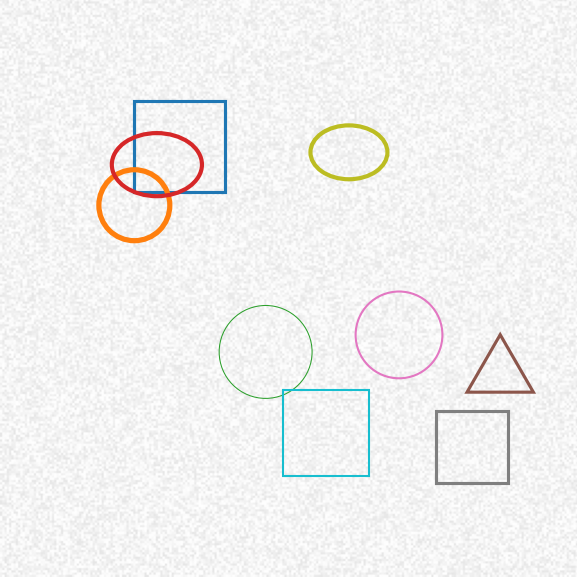[{"shape": "square", "thickness": 1.5, "radius": 0.4, "center": [0.31, 0.746]}, {"shape": "circle", "thickness": 2.5, "radius": 0.31, "center": [0.233, 0.644]}, {"shape": "circle", "thickness": 0.5, "radius": 0.4, "center": [0.46, 0.39]}, {"shape": "oval", "thickness": 2, "radius": 0.39, "center": [0.272, 0.714]}, {"shape": "triangle", "thickness": 1.5, "radius": 0.33, "center": [0.866, 0.353]}, {"shape": "circle", "thickness": 1, "radius": 0.38, "center": [0.691, 0.419]}, {"shape": "square", "thickness": 1.5, "radius": 0.31, "center": [0.818, 0.225]}, {"shape": "oval", "thickness": 2, "radius": 0.33, "center": [0.604, 0.735]}, {"shape": "square", "thickness": 1, "radius": 0.37, "center": [0.565, 0.249]}]